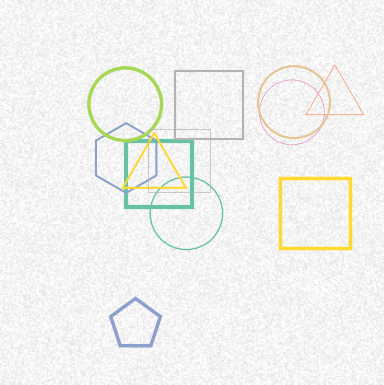[{"shape": "circle", "thickness": 1, "radius": 0.47, "center": [0.484, 0.446]}, {"shape": "square", "thickness": 3, "radius": 0.43, "center": [0.413, 0.547]}, {"shape": "triangle", "thickness": 0.5, "radius": 0.43, "center": [0.87, 0.745]}, {"shape": "hexagon", "thickness": 1.5, "radius": 0.45, "center": [0.328, 0.59]}, {"shape": "pentagon", "thickness": 2.5, "radius": 0.34, "center": [0.352, 0.157]}, {"shape": "circle", "thickness": 0.5, "radius": 0.42, "center": [0.758, 0.708]}, {"shape": "circle", "thickness": 2.5, "radius": 0.47, "center": [0.325, 0.729]}, {"shape": "square", "thickness": 2.5, "radius": 0.46, "center": [0.818, 0.447]}, {"shape": "triangle", "thickness": 1.5, "radius": 0.47, "center": [0.401, 0.56]}, {"shape": "circle", "thickness": 1.5, "radius": 0.47, "center": [0.764, 0.735]}, {"shape": "square", "thickness": 0.5, "radius": 0.4, "center": [0.465, 0.583]}, {"shape": "square", "thickness": 1.5, "radius": 0.44, "center": [0.542, 0.727]}]